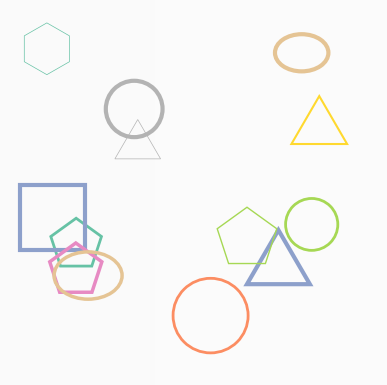[{"shape": "pentagon", "thickness": 2, "radius": 0.34, "center": [0.196, 0.364]}, {"shape": "hexagon", "thickness": 0.5, "radius": 0.34, "center": [0.121, 0.873]}, {"shape": "circle", "thickness": 2, "radius": 0.48, "center": [0.543, 0.18]}, {"shape": "square", "thickness": 3, "radius": 0.42, "center": [0.136, 0.434]}, {"shape": "triangle", "thickness": 3, "radius": 0.47, "center": [0.718, 0.309]}, {"shape": "pentagon", "thickness": 2.5, "radius": 0.35, "center": [0.196, 0.298]}, {"shape": "pentagon", "thickness": 1, "radius": 0.4, "center": [0.637, 0.381]}, {"shape": "circle", "thickness": 2, "radius": 0.34, "center": [0.804, 0.417]}, {"shape": "triangle", "thickness": 1.5, "radius": 0.41, "center": [0.824, 0.667]}, {"shape": "oval", "thickness": 3, "radius": 0.34, "center": [0.779, 0.863]}, {"shape": "oval", "thickness": 2.5, "radius": 0.44, "center": [0.227, 0.284]}, {"shape": "circle", "thickness": 3, "radius": 0.37, "center": [0.346, 0.717]}, {"shape": "triangle", "thickness": 0.5, "radius": 0.34, "center": [0.355, 0.621]}]